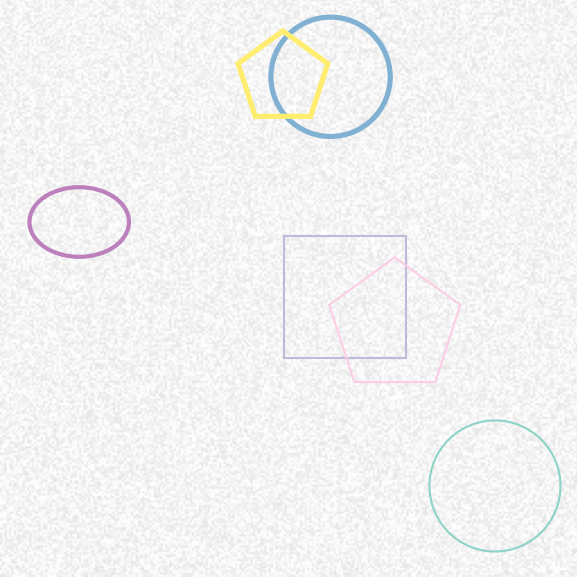[{"shape": "circle", "thickness": 1, "radius": 0.57, "center": [0.857, 0.158]}, {"shape": "square", "thickness": 1, "radius": 0.53, "center": [0.598, 0.485]}, {"shape": "circle", "thickness": 2.5, "radius": 0.52, "center": [0.572, 0.866]}, {"shape": "pentagon", "thickness": 1, "radius": 0.6, "center": [0.684, 0.434]}, {"shape": "oval", "thickness": 2, "radius": 0.43, "center": [0.137, 0.615]}, {"shape": "pentagon", "thickness": 2.5, "radius": 0.41, "center": [0.49, 0.864]}]